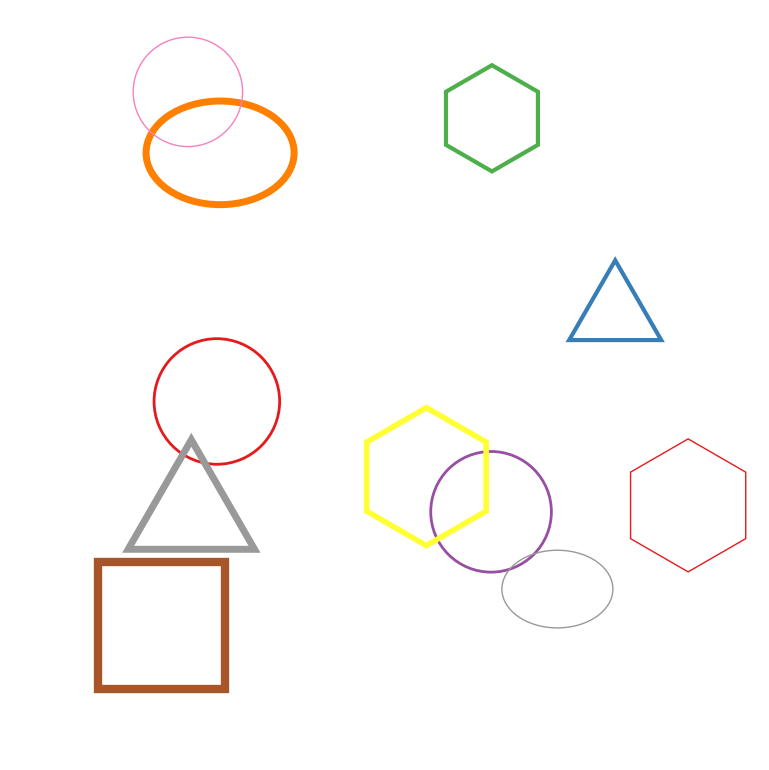[{"shape": "circle", "thickness": 1, "radius": 0.41, "center": [0.282, 0.479]}, {"shape": "hexagon", "thickness": 0.5, "radius": 0.43, "center": [0.894, 0.344]}, {"shape": "triangle", "thickness": 1.5, "radius": 0.35, "center": [0.799, 0.593]}, {"shape": "hexagon", "thickness": 1.5, "radius": 0.34, "center": [0.639, 0.846]}, {"shape": "circle", "thickness": 1, "radius": 0.39, "center": [0.638, 0.335]}, {"shape": "oval", "thickness": 2.5, "radius": 0.48, "center": [0.286, 0.802]}, {"shape": "hexagon", "thickness": 2, "radius": 0.45, "center": [0.554, 0.381]}, {"shape": "square", "thickness": 3, "radius": 0.41, "center": [0.21, 0.188]}, {"shape": "circle", "thickness": 0.5, "radius": 0.36, "center": [0.244, 0.881]}, {"shape": "triangle", "thickness": 2.5, "radius": 0.47, "center": [0.248, 0.334]}, {"shape": "oval", "thickness": 0.5, "radius": 0.36, "center": [0.724, 0.235]}]